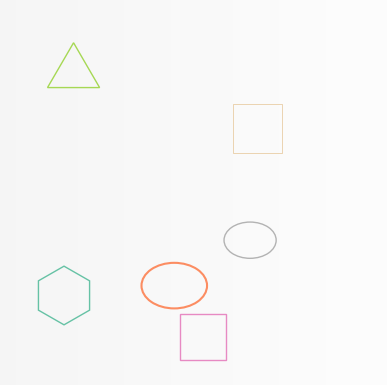[{"shape": "hexagon", "thickness": 1, "radius": 0.38, "center": [0.165, 0.232]}, {"shape": "oval", "thickness": 1.5, "radius": 0.42, "center": [0.45, 0.258]}, {"shape": "square", "thickness": 1, "radius": 0.3, "center": [0.524, 0.125]}, {"shape": "triangle", "thickness": 1, "radius": 0.39, "center": [0.19, 0.811]}, {"shape": "square", "thickness": 0.5, "radius": 0.32, "center": [0.665, 0.665]}, {"shape": "oval", "thickness": 1, "radius": 0.34, "center": [0.645, 0.376]}]